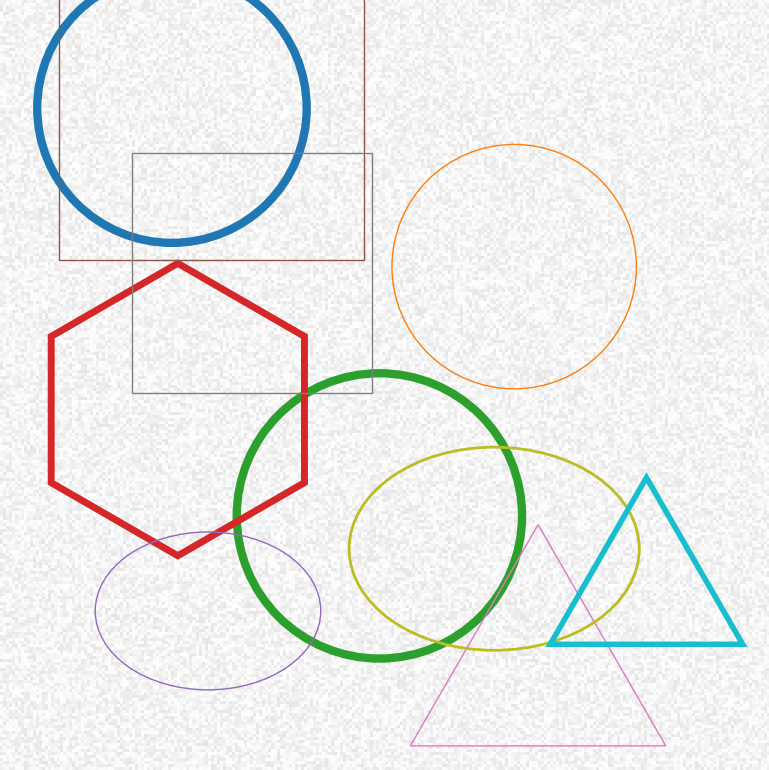[{"shape": "circle", "thickness": 3, "radius": 0.87, "center": [0.223, 0.86]}, {"shape": "circle", "thickness": 0.5, "radius": 0.79, "center": [0.668, 0.654]}, {"shape": "circle", "thickness": 3, "radius": 0.93, "center": [0.493, 0.33]}, {"shape": "hexagon", "thickness": 2.5, "radius": 0.95, "center": [0.231, 0.468]}, {"shape": "oval", "thickness": 0.5, "radius": 0.73, "center": [0.27, 0.207]}, {"shape": "square", "thickness": 0.5, "radius": 0.99, "center": [0.275, 0.86]}, {"shape": "triangle", "thickness": 0.5, "radius": 0.96, "center": [0.699, 0.127]}, {"shape": "square", "thickness": 0.5, "radius": 0.78, "center": [0.328, 0.645]}, {"shape": "oval", "thickness": 1, "radius": 0.94, "center": [0.642, 0.287]}, {"shape": "triangle", "thickness": 2, "radius": 0.72, "center": [0.84, 0.235]}]